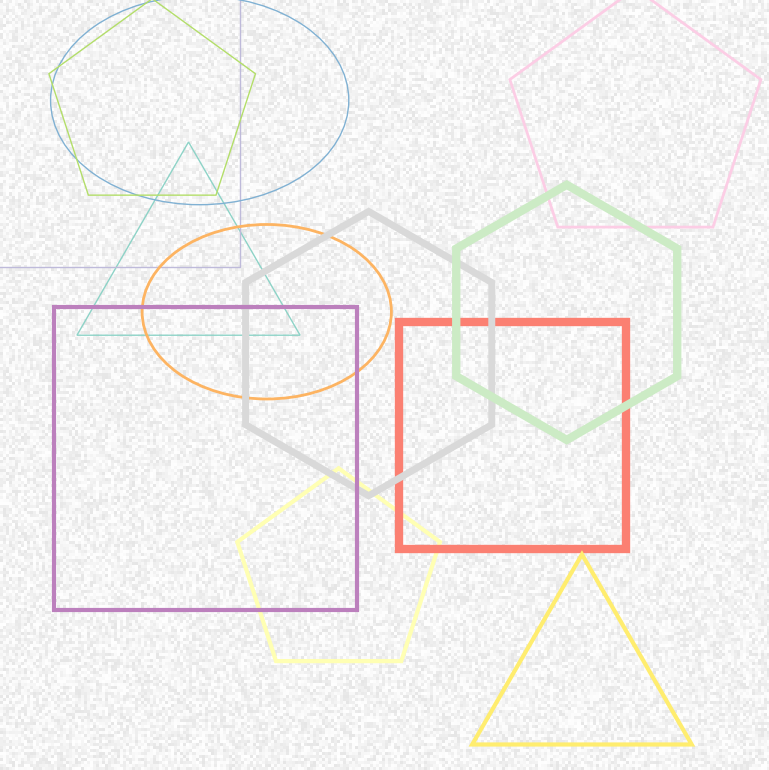[{"shape": "triangle", "thickness": 0.5, "radius": 0.84, "center": [0.245, 0.648]}, {"shape": "pentagon", "thickness": 1.5, "radius": 0.69, "center": [0.44, 0.253]}, {"shape": "square", "thickness": 0.5, "radius": 1.0, "center": [0.112, 0.853]}, {"shape": "square", "thickness": 3, "radius": 0.74, "center": [0.665, 0.434]}, {"shape": "oval", "thickness": 0.5, "radius": 0.97, "center": [0.259, 0.87]}, {"shape": "oval", "thickness": 1, "radius": 0.81, "center": [0.346, 0.595]}, {"shape": "pentagon", "thickness": 0.5, "radius": 0.71, "center": [0.198, 0.861]}, {"shape": "pentagon", "thickness": 1, "radius": 0.86, "center": [0.825, 0.844]}, {"shape": "hexagon", "thickness": 2.5, "radius": 0.92, "center": [0.479, 0.541]}, {"shape": "square", "thickness": 1.5, "radius": 0.98, "center": [0.267, 0.404]}, {"shape": "hexagon", "thickness": 3, "radius": 0.83, "center": [0.736, 0.594]}, {"shape": "triangle", "thickness": 1.5, "radius": 0.82, "center": [0.756, 0.115]}]